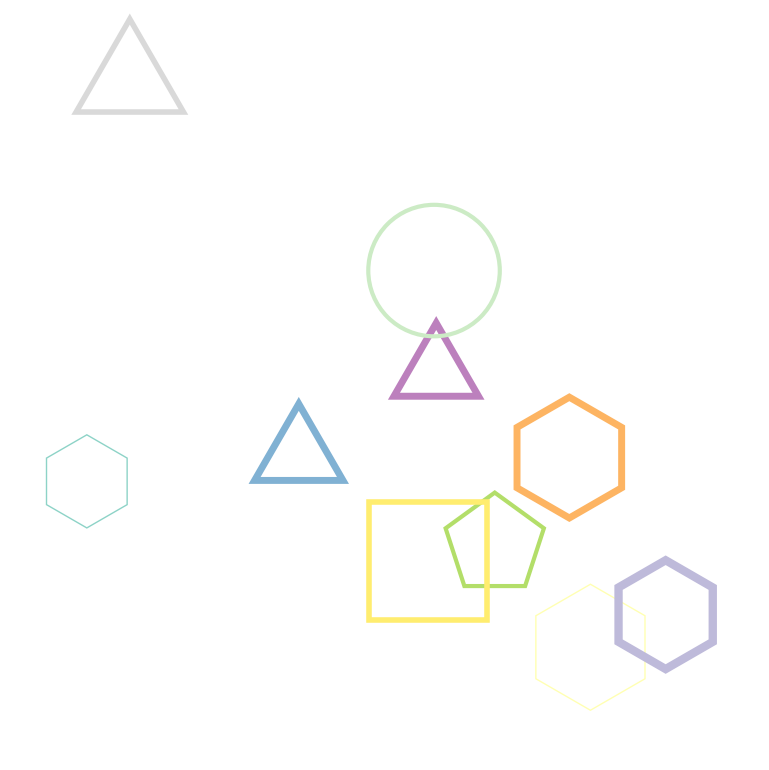[{"shape": "hexagon", "thickness": 0.5, "radius": 0.3, "center": [0.113, 0.375]}, {"shape": "hexagon", "thickness": 0.5, "radius": 0.41, "center": [0.767, 0.159]}, {"shape": "hexagon", "thickness": 3, "radius": 0.35, "center": [0.864, 0.202]}, {"shape": "triangle", "thickness": 2.5, "radius": 0.33, "center": [0.388, 0.409]}, {"shape": "hexagon", "thickness": 2.5, "radius": 0.39, "center": [0.739, 0.406]}, {"shape": "pentagon", "thickness": 1.5, "radius": 0.34, "center": [0.643, 0.293]}, {"shape": "triangle", "thickness": 2, "radius": 0.4, "center": [0.169, 0.895]}, {"shape": "triangle", "thickness": 2.5, "radius": 0.32, "center": [0.567, 0.517]}, {"shape": "circle", "thickness": 1.5, "radius": 0.43, "center": [0.564, 0.649]}, {"shape": "square", "thickness": 2, "radius": 0.38, "center": [0.556, 0.272]}]